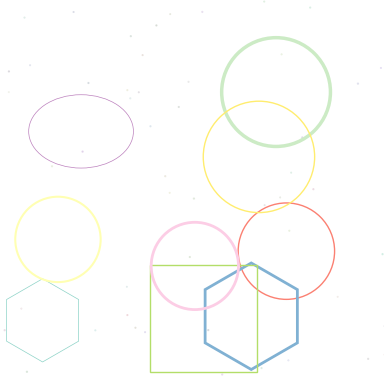[{"shape": "hexagon", "thickness": 0.5, "radius": 0.54, "center": [0.111, 0.168]}, {"shape": "circle", "thickness": 1.5, "radius": 0.55, "center": [0.151, 0.378]}, {"shape": "circle", "thickness": 1, "radius": 0.63, "center": [0.744, 0.348]}, {"shape": "hexagon", "thickness": 2, "radius": 0.69, "center": [0.653, 0.179]}, {"shape": "square", "thickness": 1, "radius": 0.69, "center": [0.528, 0.172]}, {"shape": "circle", "thickness": 2, "radius": 0.57, "center": [0.506, 0.309]}, {"shape": "oval", "thickness": 0.5, "radius": 0.68, "center": [0.211, 0.659]}, {"shape": "circle", "thickness": 2.5, "radius": 0.71, "center": [0.717, 0.761]}, {"shape": "circle", "thickness": 1, "radius": 0.72, "center": [0.673, 0.592]}]